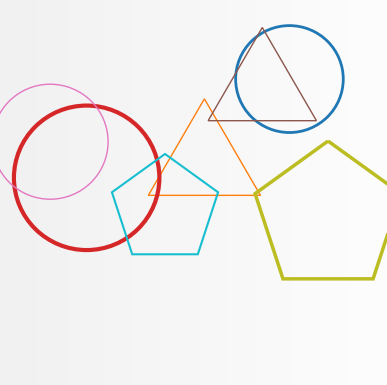[{"shape": "circle", "thickness": 2, "radius": 0.69, "center": [0.747, 0.795]}, {"shape": "triangle", "thickness": 1, "radius": 0.84, "center": [0.527, 0.576]}, {"shape": "circle", "thickness": 3, "radius": 0.94, "center": [0.224, 0.538]}, {"shape": "triangle", "thickness": 1, "radius": 0.81, "center": [0.677, 0.767]}, {"shape": "circle", "thickness": 1, "radius": 0.75, "center": [0.13, 0.632]}, {"shape": "pentagon", "thickness": 2.5, "radius": 0.99, "center": [0.847, 0.436]}, {"shape": "pentagon", "thickness": 1.5, "radius": 0.72, "center": [0.426, 0.456]}]